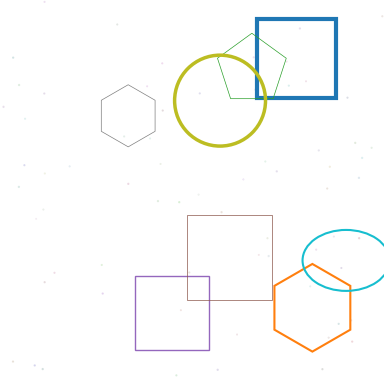[{"shape": "square", "thickness": 3, "radius": 0.51, "center": [0.77, 0.848]}, {"shape": "hexagon", "thickness": 1.5, "radius": 0.57, "center": [0.811, 0.201]}, {"shape": "pentagon", "thickness": 0.5, "radius": 0.47, "center": [0.654, 0.82]}, {"shape": "square", "thickness": 1, "radius": 0.48, "center": [0.446, 0.187]}, {"shape": "square", "thickness": 0.5, "radius": 0.55, "center": [0.597, 0.331]}, {"shape": "hexagon", "thickness": 0.5, "radius": 0.4, "center": [0.333, 0.699]}, {"shape": "circle", "thickness": 2.5, "radius": 0.59, "center": [0.572, 0.739]}, {"shape": "oval", "thickness": 1.5, "radius": 0.57, "center": [0.899, 0.324]}]